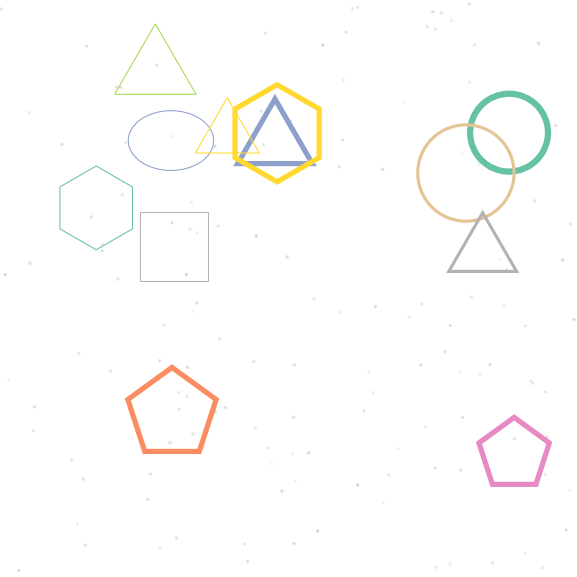[{"shape": "circle", "thickness": 3, "radius": 0.34, "center": [0.882, 0.769]}, {"shape": "hexagon", "thickness": 0.5, "radius": 0.36, "center": [0.167, 0.639]}, {"shape": "pentagon", "thickness": 2.5, "radius": 0.4, "center": [0.298, 0.282]}, {"shape": "triangle", "thickness": 2.5, "radius": 0.37, "center": [0.476, 0.753]}, {"shape": "oval", "thickness": 0.5, "radius": 0.37, "center": [0.296, 0.756]}, {"shape": "pentagon", "thickness": 2.5, "radius": 0.32, "center": [0.89, 0.212]}, {"shape": "triangle", "thickness": 0.5, "radius": 0.41, "center": [0.269, 0.876]}, {"shape": "hexagon", "thickness": 2.5, "radius": 0.42, "center": [0.48, 0.768]}, {"shape": "triangle", "thickness": 0.5, "radius": 0.32, "center": [0.394, 0.766]}, {"shape": "circle", "thickness": 1.5, "radius": 0.42, "center": [0.807, 0.7]}, {"shape": "triangle", "thickness": 1.5, "radius": 0.34, "center": [0.836, 0.563]}, {"shape": "square", "thickness": 0.5, "radius": 0.3, "center": [0.302, 0.572]}]